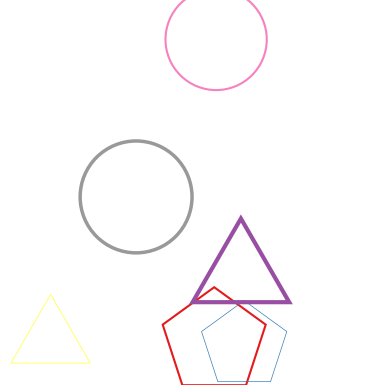[{"shape": "pentagon", "thickness": 1.5, "radius": 0.7, "center": [0.556, 0.113]}, {"shape": "pentagon", "thickness": 0.5, "radius": 0.58, "center": [0.634, 0.103]}, {"shape": "triangle", "thickness": 3, "radius": 0.72, "center": [0.626, 0.288]}, {"shape": "triangle", "thickness": 0.5, "radius": 0.59, "center": [0.132, 0.116]}, {"shape": "circle", "thickness": 1.5, "radius": 0.66, "center": [0.561, 0.898]}, {"shape": "circle", "thickness": 2.5, "radius": 0.73, "center": [0.353, 0.489]}]